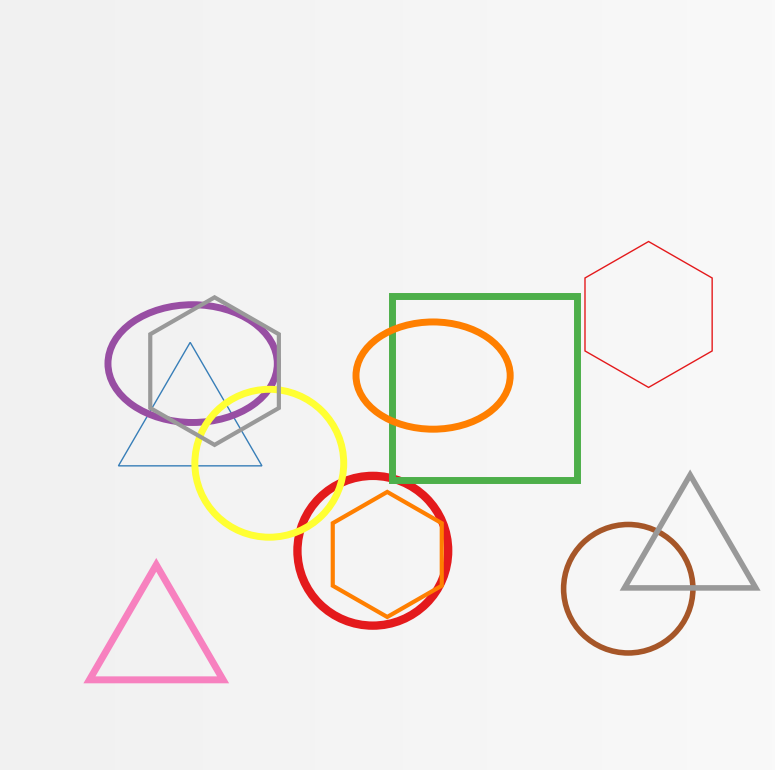[{"shape": "hexagon", "thickness": 0.5, "radius": 0.47, "center": [0.837, 0.592]}, {"shape": "circle", "thickness": 3, "radius": 0.49, "center": [0.481, 0.285]}, {"shape": "triangle", "thickness": 0.5, "radius": 0.53, "center": [0.245, 0.448]}, {"shape": "square", "thickness": 2.5, "radius": 0.6, "center": [0.625, 0.496]}, {"shape": "oval", "thickness": 2.5, "radius": 0.55, "center": [0.249, 0.528]}, {"shape": "oval", "thickness": 2.5, "radius": 0.5, "center": [0.559, 0.512]}, {"shape": "hexagon", "thickness": 1.5, "radius": 0.41, "center": [0.5, 0.28]}, {"shape": "circle", "thickness": 2.5, "radius": 0.48, "center": [0.347, 0.398]}, {"shape": "circle", "thickness": 2, "radius": 0.42, "center": [0.811, 0.235]}, {"shape": "triangle", "thickness": 2.5, "radius": 0.5, "center": [0.202, 0.167]}, {"shape": "triangle", "thickness": 2, "radius": 0.49, "center": [0.89, 0.285]}, {"shape": "hexagon", "thickness": 1.5, "radius": 0.48, "center": [0.277, 0.518]}]